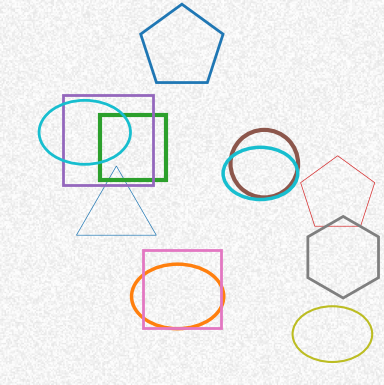[{"shape": "pentagon", "thickness": 2, "radius": 0.56, "center": [0.472, 0.877]}, {"shape": "triangle", "thickness": 0.5, "radius": 0.6, "center": [0.302, 0.449]}, {"shape": "oval", "thickness": 2.5, "radius": 0.6, "center": [0.461, 0.23]}, {"shape": "square", "thickness": 3, "radius": 0.42, "center": [0.345, 0.618]}, {"shape": "pentagon", "thickness": 0.5, "radius": 0.51, "center": [0.877, 0.494]}, {"shape": "square", "thickness": 2, "radius": 0.58, "center": [0.28, 0.637]}, {"shape": "circle", "thickness": 3, "radius": 0.44, "center": [0.686, 0.575]}, {"shape": "square", "thickness": 2, "radius": 0.51, "center": [0.472, 0.249]}, {"shape": "hexagon", "thickness": 2, "radius": 0.53, "center": [0.891, 0.332]}, {"shape": "oval", "thickness": 1.5, "radius": 0.52, "center": [0.863, 0.132]}, {"shape": "oval", "thickness": 2.5, "radius": 0.48, "center": [0.676, 0.55]}, {"shape": "oval", "thickness": 2, "radius": 0.59, "center": [0.22, 0.656]}]